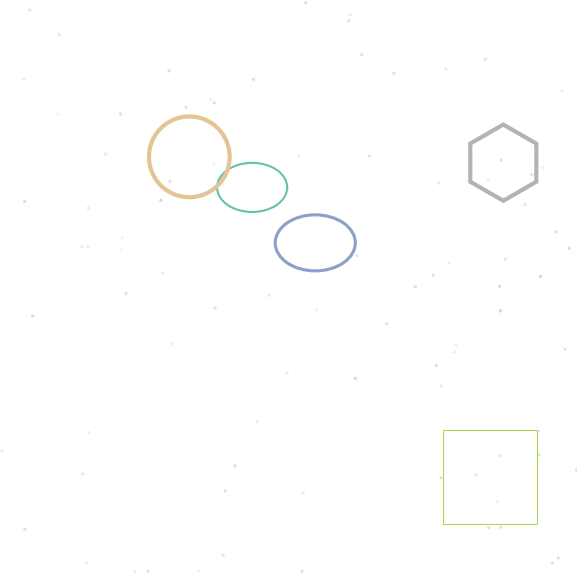[{"shape": "oval", "thickness": 1, "radius": 0.3, "center": [0.437, 0.675]}, {"shape": "oval", "thickness": 1.5, "radius": 0.35, "center": [0.546, 0.579]}, {"shape": "square", "thickness": 0.5, "radius": 0.41, "center": [0.849, 0.173]}, {"shape": "circle", "thickness": 2, "radius": 0.35, "center": [0.328, 0.728]}, {"shape": "hexagon", "thickness": 2, "radius": 0.33, "center": [0.872, 0.717]}]